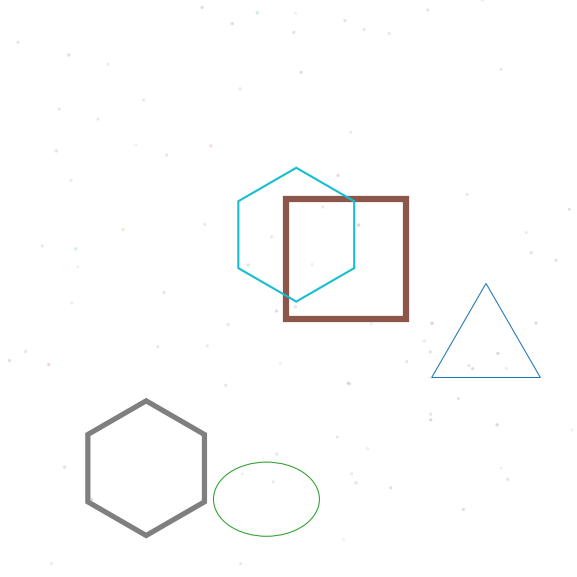[{"shape": "triangle", "thickness": 0.5, "radius": 0.54, "center": [0.842, 0.4]}, {"shape": "oval", "thickness": 0.5, "radius": 0.46, "center": [0.461, 0.135]}, {"shape": "square", "thickness": 3, "radius": 0.52, "center": [0.6, 0.551]}, {"shape": "hexagon", "thickness": 2.5, "radius": 0.58, "center": [0.253, 0.188]}, {"shape": "hexagon", "thickness": 1, "radius": 0.58, "center": [0.513, 0.593]}]